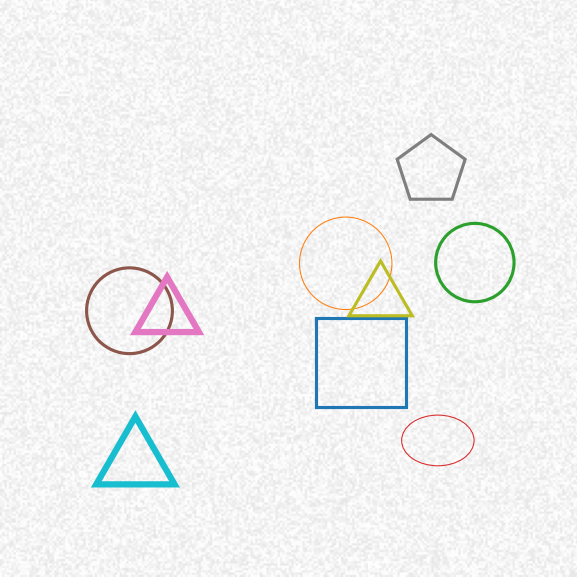[{"shape": "square", "thickness": 1.5, "radius": 0.39, "center": [0.625, 0.371]}, {"shape": "circle", "thickness": 0.5, "radius": 0.4, "center": [0.599, 0.543]}, {"shape": "circle", "thickness": 1.5, "radius": 0.34, "center": [0.822, 0.544]}, {"shape": "oval", "thickness": 0.5, "radius": 0.31, "center": [0.758, 0.236]}, {"shape": "circle", "thickness": 1.5, "radius": 0.37, "center": [0.224, 0.461]}, {"shape": "triangle", "thickness": 3, "radius": 0.32, "center": [0.289, 0.456]}, {"shape": "pentagon", "thickness": 1.5, "radius": 0.31, "center": [0.747, 0.704]}, {"shape": "triangle", "thickness": 1.5, "radius": 0.32, "center": [0.659, 0.484]}, {"shape": "triangle", "thickness": 3, "radius": 0.39, "center": [0.234, 0.2]}]